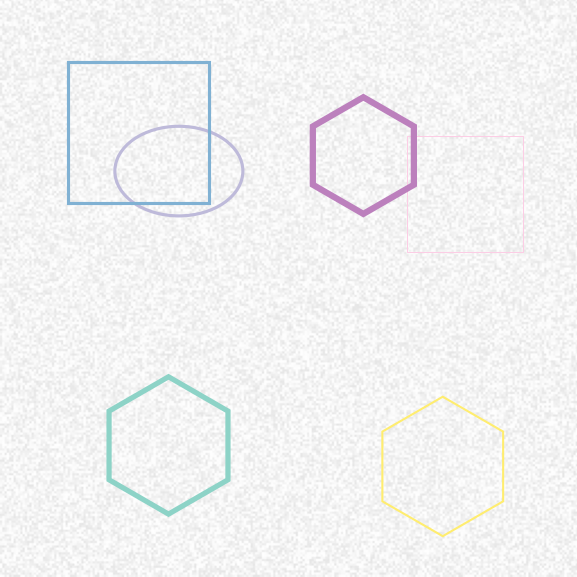[{"shape": "hexagon", "thickness": 2.5, "radius": 0.59, "center": [0.292, 0.228]}, {"shape": "oval", "thickness": 1.5, "radius": 0.55, "center": [0.31, 0.703]}, {"shape": "square", "thickness": 1.5, "radius": 0.61, "center": [0.24, 0.77]}, {"shape": "square", "thickness": 0.5, "radius": 0.5, "center": [0.805, 0.663]}, {"shape": "hexagon", "thickness": 3, "radius": 0.51, "center": [0.629, 0.73]}, {"shape": "hexagon", "thickness": 1, "radius": 0.6, "center": [0.767, 0.191]}]